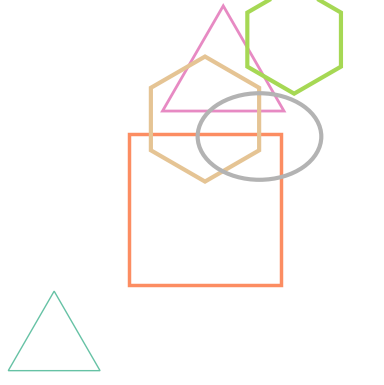[{"shape": "triangle", "thickness": 1, "radius": 0.69, "center": [0.141, 0.106]}, {"shape": "square", "thickness": 2.5, "radius": 0.98, "center": [0.533, 0.455]}, {"shape": "triangle", "thickness": 2, "radius": 0.91, "center": [0.58, 0.803]}, {"shape": "hexagon", "thickness": 3, "radius": 0.7, "center": [0.764, 0.897]}, {"shape": "hexagon", "thickness": 3, "radius": 0.81, "center": [0.532, 0.691]}, {"shape": "oval", "thickness": 3, "radius": 0.8, "center": [0.674, 0.645]}]